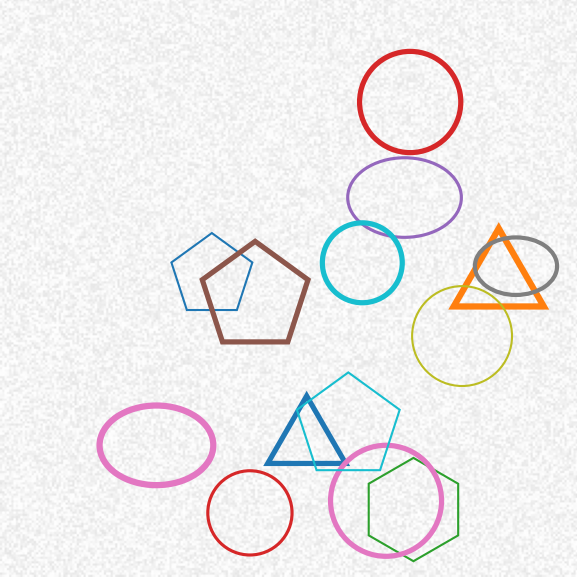[{"shape": "triangle", "thickness": 2.5, "radius": 0.39, "center": [0.531, 0.236]}, {"shape": "pentagon", "thickness": 1, "radius": 0.37, "center": [0.367, 0.522]}, {"shape": "triangle", "thickness": 3, "radius": 0.45, "center": [0.864, 0.513]}, {"shape": "hexagon", "thickness": 1, "radius": 0.45, "center": [0.716, 0.117]}, {"shape": "circle", "thickness": 2.5, "radius": 0.44, "center": [0.71, 0.823]}, {"shape": "circle", "thickness": 1.5, "radius": 0.36, "center": [0.433, 0.111]}, {"shape": "oval", "thickness": 1.5, "radius": 0.49, "center": [0.701, 0.657]}, {"shape": "pentagon", "thickness": 2.5, "radius": 0.48, "center": [0.442, 0.485]}, {"shape": "circle", "thickness": 2.5, "radius": 0.48, "center": [0.668, 0.132]}, {"shape": "oval", "thickness": 3, "radius": 0.49, "center": [0.271, 0.228]}, {"shape": "oval", "thickness": 2, "radius": 0.36, "center": [0.893, 0.538]}, {"shape": "circle", "thickness": 1, "radius": 0.43, "center": [0.8, 0.417]}, {"shape": "circle", "thickness": 2.5, "radius": 0.35, "center": [0.627, 0.544]}, {"shape": "pentagon", "thickness": 1, "radius": 0.47, "center": [0.603, 0.261]}]